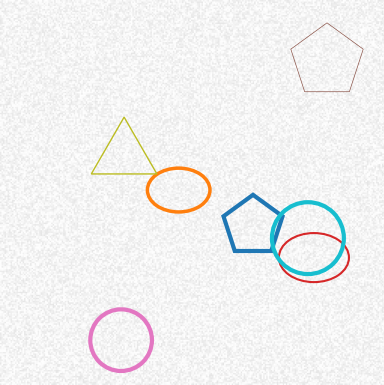[{"shape": "pentagon", "thickness": 3, "radius": 0.4, "center": [0.657, 0.413]}, {"shape": "oval", "thickness": 2.5, "radius": 0.41, "center": [0.464, 0.506]}, {"shape": "oval", "thickness": 1.5, "radius": 0.46, "center": [0.815, 0.331]}, {"shape": "pentagon", "thickness": 0.5, "radius": 0.49, "center": [0.849, 0.842]}, {"shape": "circle", "thickness": 3, "radius": 0.4, "center": [0.315, 0.116]}, {"shape": "triangle", "thickness": 1, "radius": 0.49, "center": [0.322, 0.597]}, {"shape": "circle", "thickness": 3, "radius": 0.47, "center": [0.8, 0.381]}]